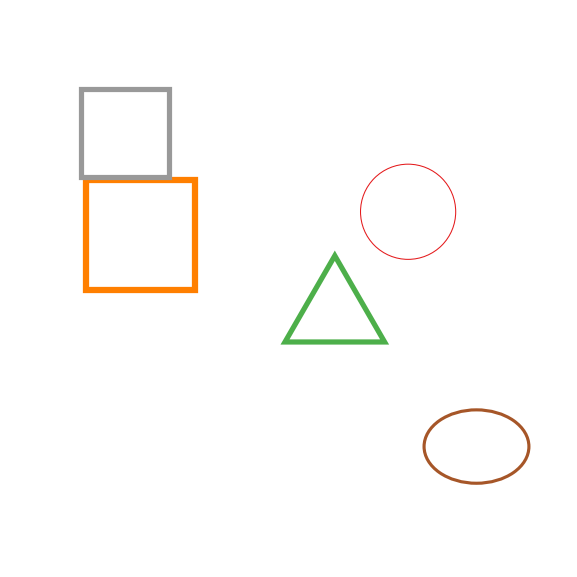[{"shape": "circle", "thickness": 0.5, "radius": 0.41, "center": [0.707, 0.632]}, {"shape": "triangle", "thickness": 2.5, "radius": 0.5, "center": [0.58, 0.457]}, {"shape": "square", "thickness": 3, "radius": 0.48, "center": [0.243, 0.592]}, {"shape": "oval", "thickness": 1.5, "radius": 0.45, "center": [0.825, 0.226]}, {"shape": "square", "thickness": 2.5, "radius": 0.38, "center": [0.217, 0.769]}]